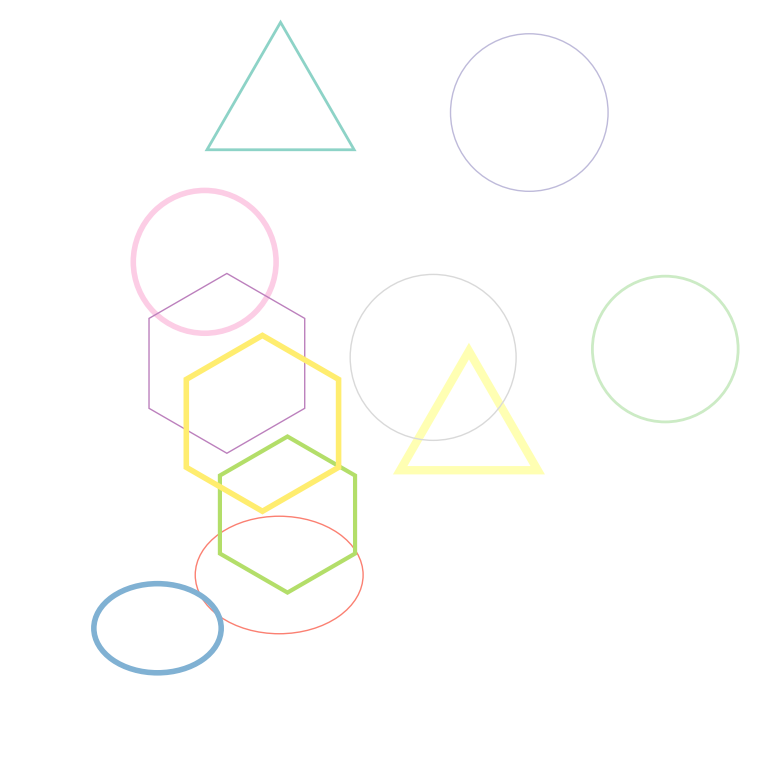[{"shape": "triangle", "thickness": 1, "radius": 0.55, "center": [0.364, 0.861]}, {"shape": "triangle", "thickness": 3, "radius": 0.52, "center": [0.609, 0.441]}, {"shape": "circle", "thickness": 0.5, "radius": 0.51, "center": [0.687, 0.854]}, {"shape": "oval", "thickness": 0.5, "radius": 0.55, "center": [0.363, 0.253]}, {"shape": "oval", "thickness": 2, "radius": 0.41, "center": [0.205, 0.184]}, {"shape": "hexagon", "thickness": 1.5, "radius": 0.51, "center": [0.373, 0.332]}, {"shape": "circle", "thickness": 2, "radius": 0.46, "center": [0.266, 0.66]}, {"shape": "circle", "thickness": 0.5, "radius": 0.54, "center": [0.563, 0.536]}, {"shape": "hexagon", "thickness": 0.5, "radius": 0.58, "center": [0.295, 0.528]}, {"shape": "circle", "thickness": 1, "radius": 0.47, "center": [0.864, 0.547]}, {"shape": "hexagon", "thickness": 2, "radius": 0.57, "center": [0.341, 0.45]}]